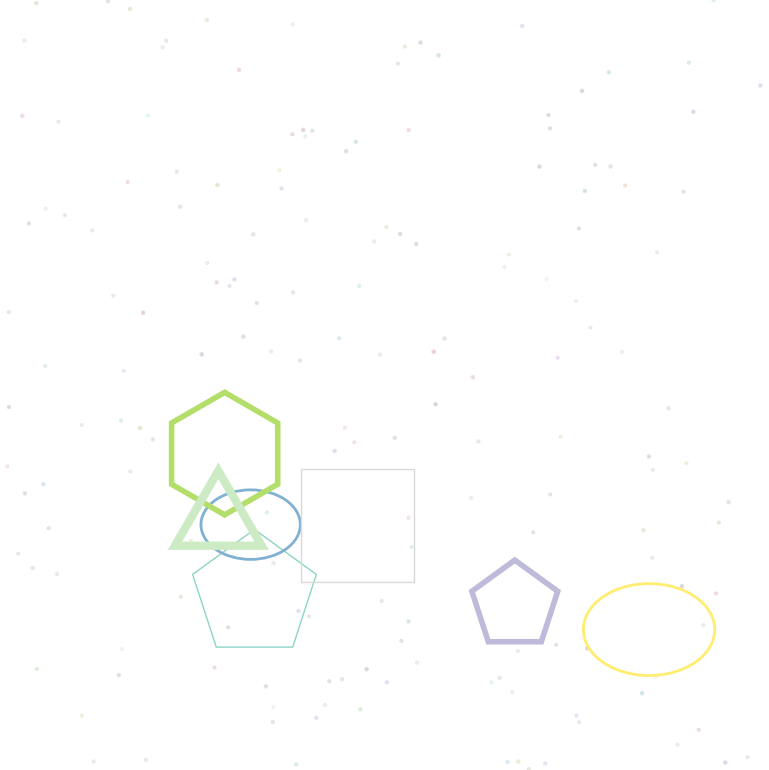[{"shape": "pentagon", "thickness": 0.5, "radius": 0.42, "center": [0.33, 0.228]}, {"shape": "pentagon", "thickness": 2, "radius": 0.29, "center": [0.669, 0.214]}, {"shape": "oval", "thickness": 1, "radius": 0.32, "center": [0.325, 0.319]}, {"shape": "hexagon", "thickness": 2, "radius": 0.4, "center": [0.292, 0.411]}, {"shape": "square", "thickness": 0.5, "radius": 0.37, "center": [0.464, 0.318]}, {"shape": "triangle", "thickness": 3, "radius": 0.32, "center": [0.284, 0.324]}, {"shape": "oval", "thickness": 1, "radius": 0.43, "center": [0.843, 0.182]}]